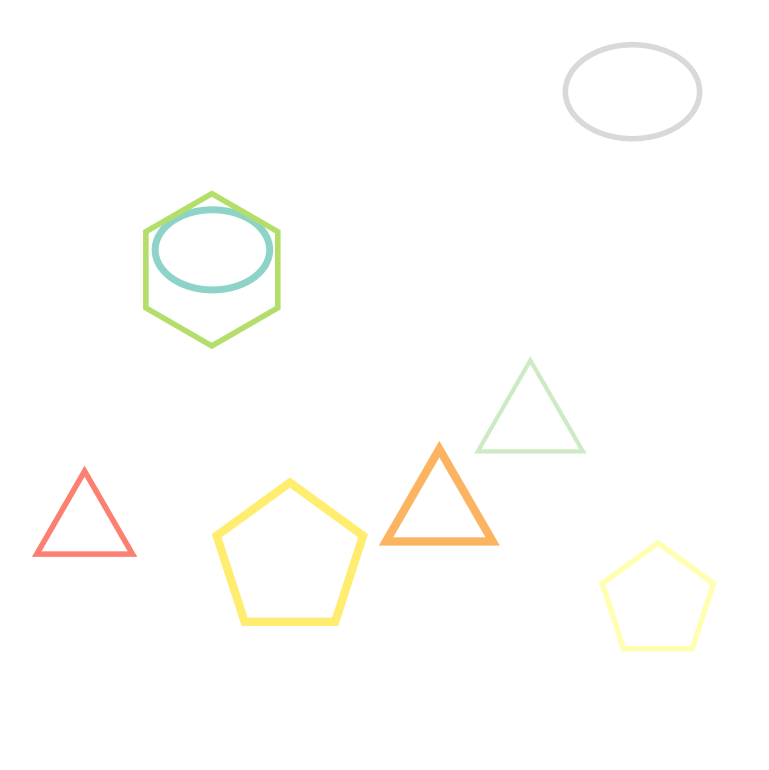[{"shape": "oval", "thickness": 2.5, "radius": 0.37, "center": [0.276, 0.676]}, {"shape": "pentagon", "thickness": 2, "radius": 0.38, "center": [0.854, 0.219]}, {"shape": "triangle", "thickness": 2, "radius": 0.36, "center": [0.11, 0.316]}, {"shape": "triangle", "thickness": 3, "radius": 0.4, "center": [0.571, 0.337]}, {"shape": "hexagon", "thickness": 2, "radius": 0.49, "center": [0.275, 0.65]}, {"shape": "oval", "thickness": 2, "radius": 0.44, "center": [0.821, 0.881]}, {"shape": "triangle", "thickness": 1.5, "radius": 0.39, "center": [0.689, 0.453]}, {"shape": "pentagon", "thickness": 3, "radius": 0.5, "center": [0.377, 0.273]}]